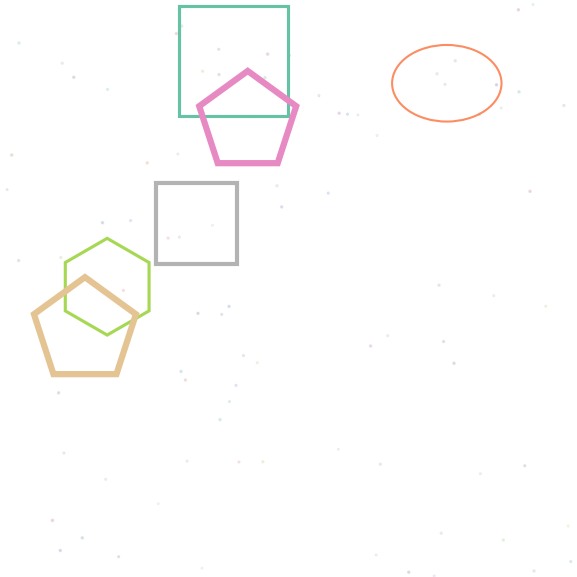[{"shape": "square", "thickness": 1.5, "radius": 0.47, "center": [0.404, 0.894]}, {"shape": "oval", "thickness": 1, "radius": 0.47, "center": [0.774, 0.855]}, {"shape": "pentagon", "thickness": 3, "radius": 0.44, "center": [0.429, 0.788]}, {"shape": "hexagon", "thickness": 1.5, "radius": 0.42, "center": [0.186, 0.503]}, {"shape": "pentagon", "thickness": 3, "radius": 0.46, "center": [0.147, 0.426]}, {"shape": "square", "thickness": 2, "radius": 0.35, "center": [0.34, 0.612]}]